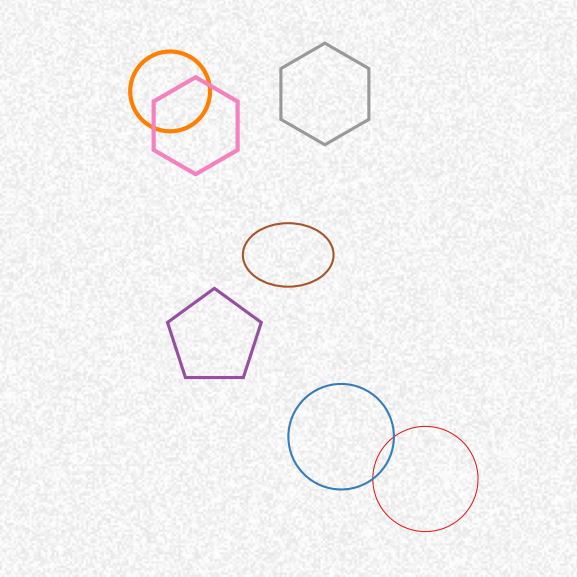[{"shape": "circle", "thickness": 0.5, "radius": 0.46, "center": [0.737, 0.17]}, {"shape": "circle", "thickness": 1, "radius": 0.46, "center": [0.591, 0.243]}, {"shape": "pentagon", "thickness": 1.5, "radius": 0.43, "center": [0.371, 0.414]}, {"shape": "circle", "thickness": 2, "radius": 0.35, "center": [0.295, 0.841]}, {"shape": "oval", "thickness": 1, "radius": 0.39, "center": [0.499, 0.558]}, {"shape": "hexagon", "thickness": 2, "radius": 0.42, "center": [0.339, 0.781]}, {"shape": "hexagon", "thickness": 1.5, "radius": 0.44, "center": [0.563, 0.836]}]